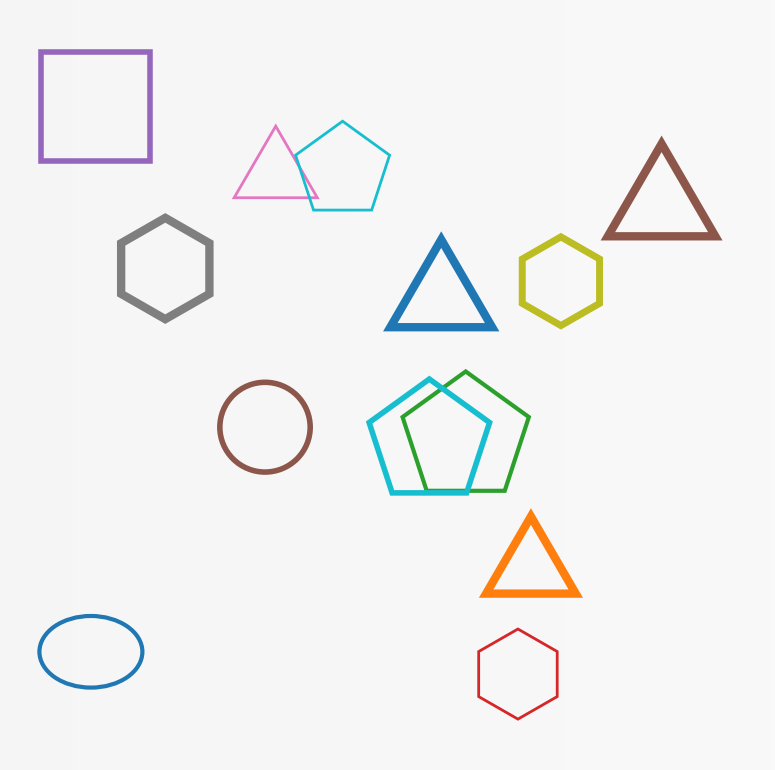[{"shape": "oval", "thickness": 1.5, "radius": 0.33, "center": [0.117, 0.154]}, {"shape": "triangle", "thickness": 3, "radius": 0.38, "center": [0.569, 0.613]}, {"shape": "triangle", "thickness": 3, "radius": 0.33, "center": [0.685, 0.262]}, {"shape": "pentagon", "thickness": 1.5, "radius": 0.43, "center": [0.601, 0.432]}, {"shape": "hexagon", "thickness": 1, "radius": 0.29, "center": [0.668, 0.125]}, {"shape": "square", "thickness": 2, "radius": 0.35, "center": [0.123, 0.862]}, {"shape": "circle", "thickness": 2, "radius": 0.29, "center": [0.342, 0.445]}, {"shape": "triangle", "thickness": 3, "radius": 0.4, "center": [0.854, 0.733]}, {"shape": "triangle", "thickness": 1, "radius": 0.31, "center": [0.356, 0.774]}, {"shape": "hexagon", "thickness": 3, "radius": 0.33, "center": [0.213, 0.651]}, {"shape": "hexagon", "thickness": 2.5, "radius": 0.29, "center": [0.724, 0.635]}, {"shape": "pentagon", "thickness": 1, "radius": 0.32, "center": [0.442, 0.779]}, {"shape": "pentagon", "thickness": 2, "radius": 0.41, "center": [0.554, 0.426]}]